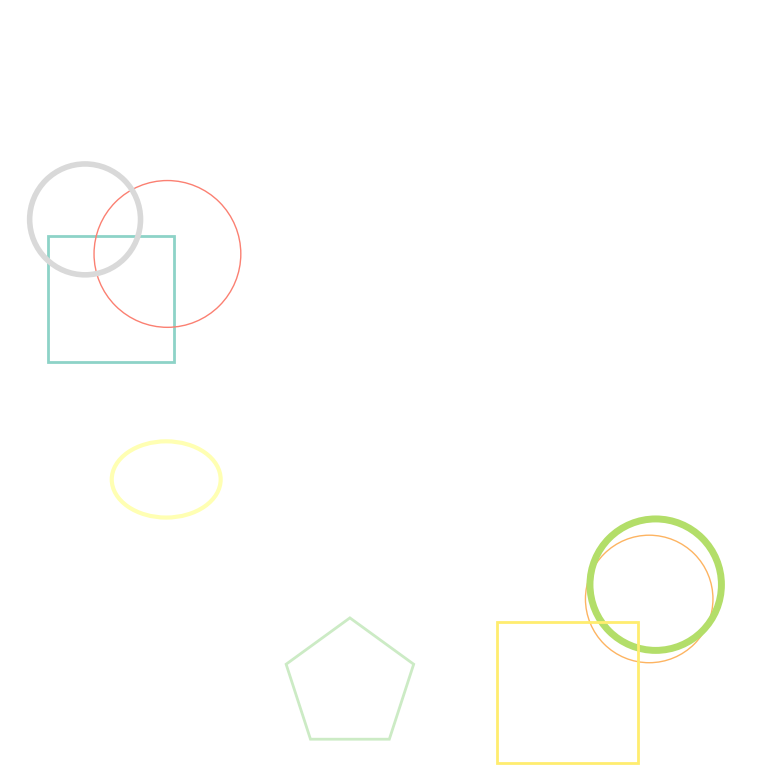[{"shape": "square", "thickness": 1, "radius": 0.41, "center": [0.145, 0.612]}, {"shape": "oval", "thickness": 1.5, "radius": 0.35, "center": [0.216, 0.377]}, {"shape": "circle", "thickness": 0.5, "radius": 0.48, "center": [0.217, 0.67]}, {"shape": "circle", "thickness": 0.5, "radius": 0.41, "center": [0.843, 0.222]}, {"shape": "circle", "thickness": 2.5, "radius": 0.43, "center": [0.852, 0.241]}, {"shape": "circle", "thickness": 2, "radius": 0.36, "center": [0.111, 0.715]}, {"shape": "pentagon", "thickness": 1, "radius": 0.44, "center": [0.454, 0.11]}, {"shape": "square", "thickness": 1, "radius": 0.46, "center": [0.736, 0.101]}]